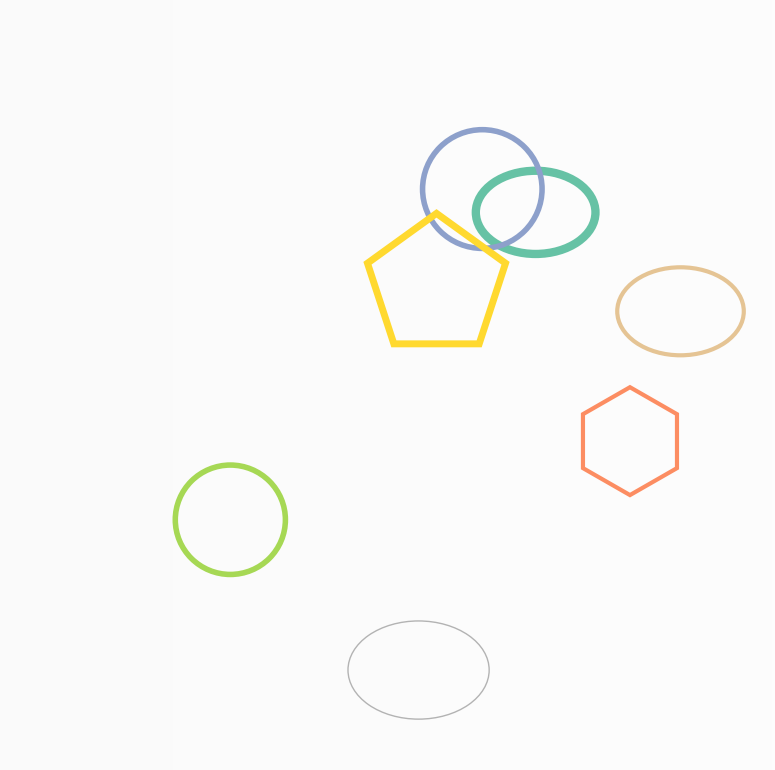[{"shape": "oval", "thickness": 3, "radius": 0.39, "center": [0.691, 0.724]}, {"shape": "hexagon", "thickness": 1.5, "radius": 0.35, "center": [0.813, 0.427]}, {"shape": "circle", "thickness": 2, "radius": 0.39, "center": [0.622, 0.754]}, {"shape": "circle", "thickness": 2, "radius": 0.36, "center": [0.297, 0.325]}, {"shape": "pentagon", "thickness": 2.5, "radius": 0.47, "center": [0.563, 0.629]}, {"shape": "oval", "thickness": 1.5, "radius": 0.41, "center": [0.878, 0.596]}, {"shape": "oval", "thickness": 0.5, "radius": 0.46, "center": [0.54, 0.13]}]